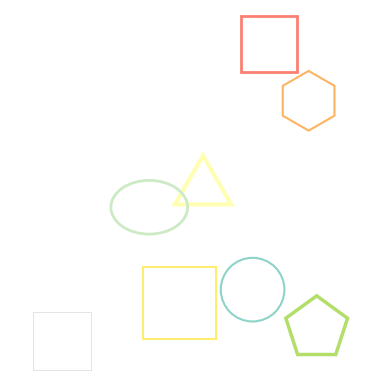[{"shape": "circle", "thickness": 1.5, "radius": 0.41, "center": [0.656, 0.248]}, {"shape": "triangle", "thickness": 3, "radius": 0.42, "center": [0.527, 0.511]}, {"shape": "square", "thickness": 2, "radius": 0.36, "center": [0.7, 0.885]}, {"shape": "hexagon", "thickness": 1.5, "radius": 0.39, "center": [0.802, 0.738]}, {"shape": "pentagon", "thickness": 2.5, "radius": 0.42, "center": [0.823, 0.147]}, {"shape": "square", "thickness": 0.5, "radius": 0.38, "center": [0.162, 0.113]}, {"shape": "oval", "thickness": 2, "radius": 0.5, "center": [0.388, 0.462]}, {"shape": "square", "thickness": 1.5, "radius": 0.47, "center": [0.466, 0.213]}]